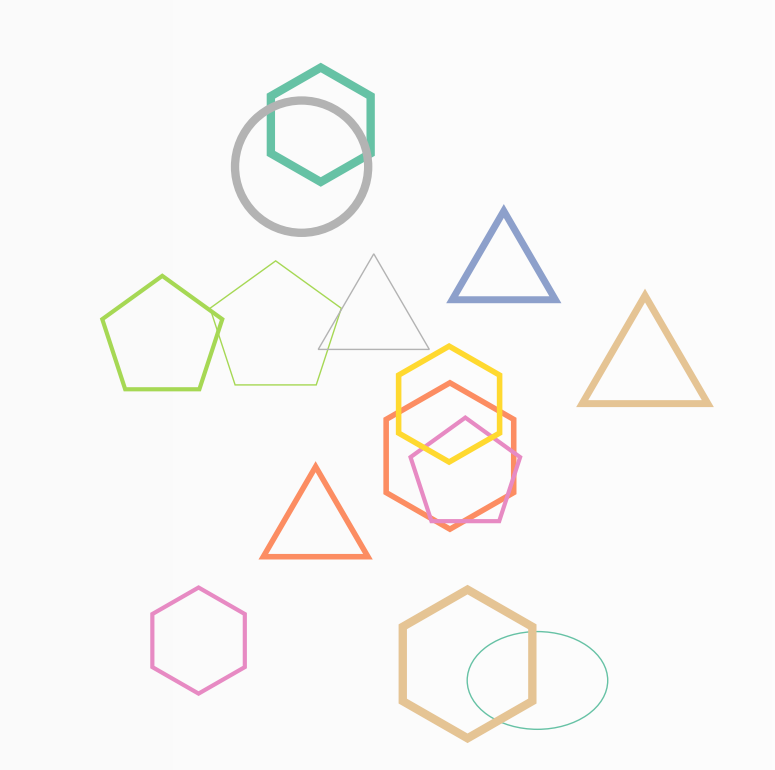[{"shape": "hexagon", "thickness": 3, "radius": 0.37, "center": [0.414, 0.838]}, {"shape": "oval", "thickness": 0.5, "radius": 0.45, "center": [0.693, 0.116]}, {"shape": "triangle", "thickness": 2, "radius": 0.39, "center": [0.407, 0.316]}, {"shape": "hexagon", "thickness": 2, "radius": 0.48, "center": [0.581, 0.408]}, {"shape": "triangle", "thickness": 2.5, "radius": 0.38, "center": [0.65, 0.649]}, {"shape": "pentagon", "thickness": 1.5, "radius": 0.37, "center": [0.6, 0.383]}, {"shape": "hexagon", "thickness": 1.5, "radius": 0.34, "center": [0.256, 0.168]}, {"shape": "pentagon", "thickness": 1.5, "radius": 0.41, "center": [0.209, 0.56]}, {"shape": "pentagon", "thickness": 0.5, "radius": 0.45, "center": [0.356, 0.572]}, {"shape": "hexagon", "thickness": 2, "radius": 0.38, "center": [0.58, 0.475]}, {"shape": "hexagon", "thickness": 3, "radius": 0.48, "center": [0.603, 0.138]}, {"shape": "triangle", "thickness": 2.5, "radius": 0.47, "center": [0.832, 0.523]}, {"shape": "triangle", "thickness": 0.5, "radius": 0.41, "center": [0.482, 0.588]}, {"shape": "circle", "thickness": 3, "radius": 0.43, "center": [0.389, 0.784]}]